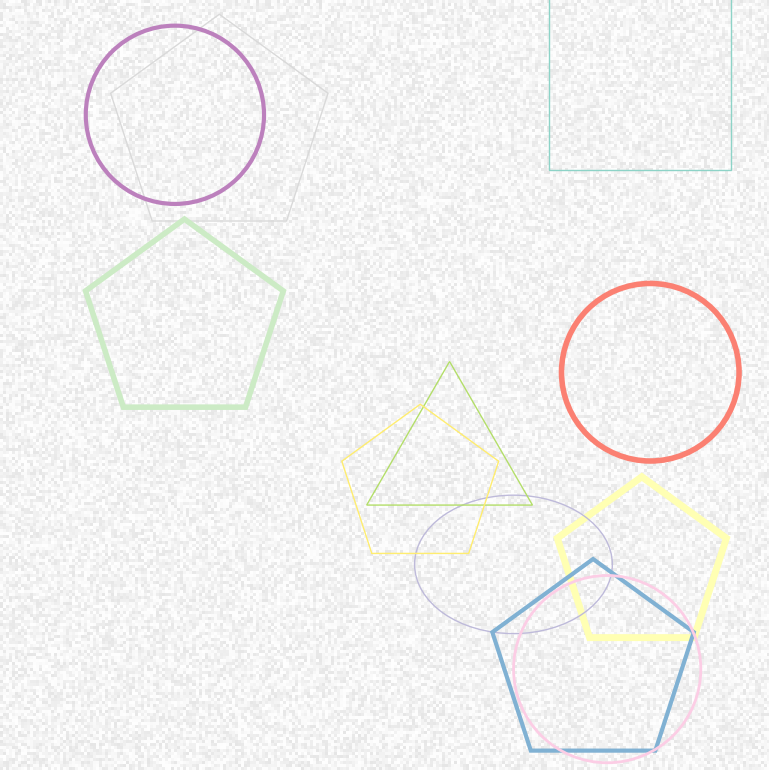[{"shape": "square", "thickness": 0.5, "radius": 0.59, "center": [0.831, 0.898]}, {"shape": "pentagon", "thickness": 2.5, "radius": 0.58, "center": [0.834, 0.265]}, {"shape": "oval", "thickness": 0.5, "radius": 0.64, "center": [0.667, 0.267]}, {"shape": "circle", "thickness": 2, "radius": 0.58, "center": [0.845, 0.517]}, {"shape": "pentagon", "thickness": 1.5, "radius": 0.69, "center": [0.77, 0.136]}, {"shape": "triangle", "thickness": 0.5, "radius": 0.62, "center": [0.584, 0.406]}, {"shape": "circle", "thickness": 1, "radius": 0.61, "center": [0.789, 0.131]}, {"shape": "pentagon", "thickness": 0.5, "radius": 0.74, "center": [0.285, 0.833]}, {"shape": "circle", "thickness": 1.5, "radius": 0.58, "center": [0.227, 0.851]}, {"shape": "pentagon", "thickness": 2, "radius": 0.68, "center": [0.24, 0.58]}, {"shape": "pentagon", "thickness": 0.5, "radius": 0.54, "center": [0.546, 0.368]}]